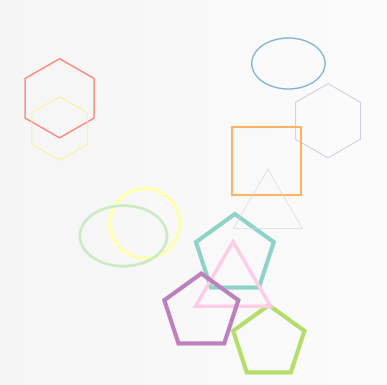[{"shape": "pentagon", "thickness": 3, "radius": 0.53, "center": [0.606, 0.339]}, {"shape": "circle", "thickness": 2.5, "radius": 0.45, "center": [0.374, 0.42]}, {"shape": "hexagon", "thickness": 0.5, "radius": 0.48, "center": [0.847, 0.686]}, {"shape": "hexagon", "thickness": 1, "radius": 0.51, "center": [0.154, 0.745]}, {"shape": "oval", "thickness": 1, "radius": 0.47, "center": [0.744, 0.835]}, {"shape": "square", "thickness": 1.5, "radius": 0.45, "center": [0.687, 0.581]}, {"shape": "pentagon", "thickness": 3, "radius": 0.48, "center": [0.694, 0.111]}, {"shape": "triangle", "thickness": 2.5, "radius": 0.56, "center": [0.601, 0.26]}, {"shape": "triangle", "thickness": 0.5, "radius": 0.52, "center": [0.691, 0.458]}, {"shape": "pentagon", "thickness": 3, "radius": 0.5, "center": [0.52, 0.189]}, {"shape": "oval", "thickness": 2, "radius": 0.56, "center": [0.319, 0.387]}, {"shape": "hexagon", "thickness": 0.5, "radius": 0.41, "center": [0.154, 0.666]}]